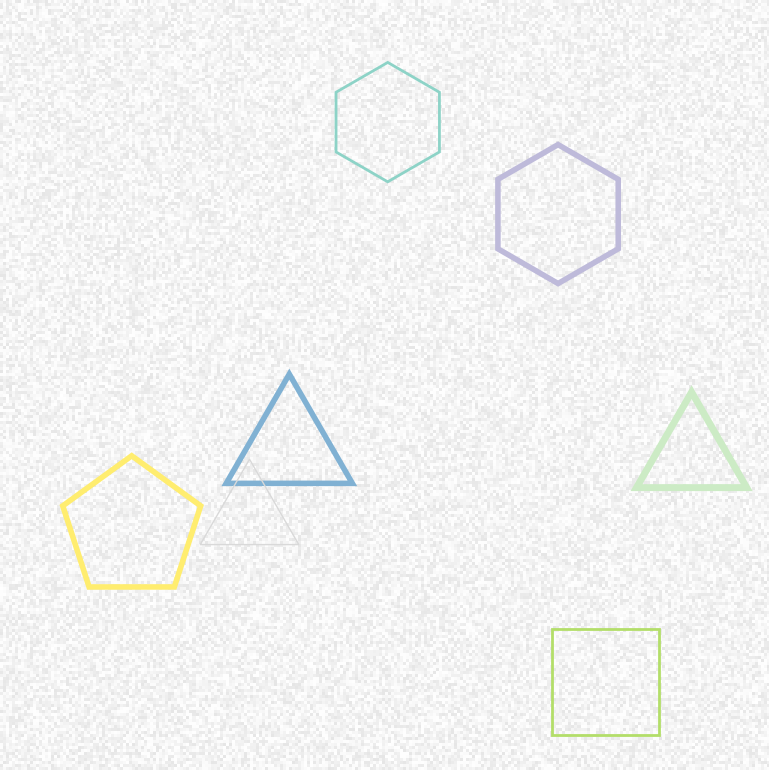[{"shape": "hexagon", "thickness": 1, "radius": 0.39, "center": [0.504, 0.841]}, {"shape": "hexagon", "thickness": 2, "radius": 0.45, "center": [0.725, 0.722]}, {"shape": "triangle", "thickness": 2, "radius": 0.47, "center": [0.376, 0.42]}, {"shape": "square", "thickness": 1, "radius": 0.35, "center": [0.786, 0.114]}, {"shape": "triangle", "thickness": 0.5, "radius": 0.37, "center": [0.324, 0.33]}, {"shape": "triangle", "thickness": 2.5, "radius": 0.41, "center": [0.898, 0.408]}, {"shape": "pentagon", "thickness": 2, "radius": 0.47, "center": [0.171, 0.314]}]